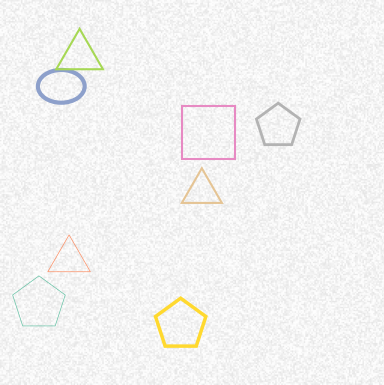[{"shape": "pentagon", "thickness": 0.5, "radius": 0.36, "center": [0.101, 0.212]}, {"shape": "triangle", "thickness": 0.5, "radius": 0.32, "center": [0.179, 0.326]}, {"shape": "oval", "thickness": 3, "radius": 0.3, "center": [0.159, 0.776]}, {"shape": "square", "thickness": 1.5, "radius": 0.34, "center": [0.541, 0.656]}, {"shape": "triangle", "thickness": 1.5, "radius": 0.35, "center": [0.207, 0.855]}, {"shape": "pentagon", "thickness": 2.5, "radius": 0.34, "center": [0.469, 0.157]}, {"shape": "triangle", "thickness": 1.5, "radius": 0.3, "center": [0.524, 0.503]}, {"shape": "pentagon", "thickness": 2, "radius": 0.3, "center": [0.723, 0.672]}]